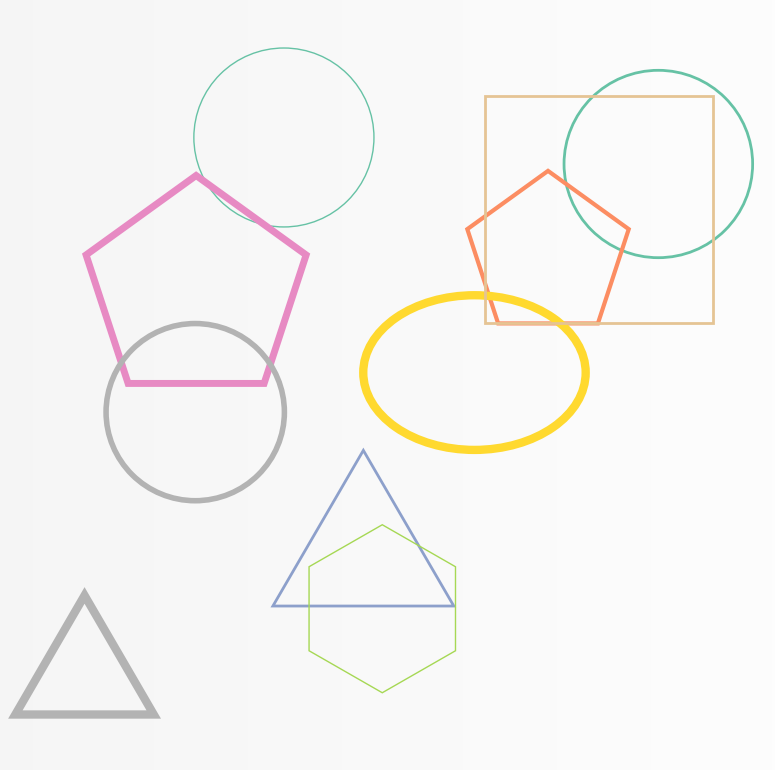[{"shape": "circle", "thickness": 0.5, "radius": 0.58, "center": [0.366, 0.821]}, {"shape": "circle", "thickness": 1, "radius": 0.61, "center": [0.849, 0.787]}, {"shape": "pentagon", "thickness": 1.5, "radius": 0.55, "center": [0.707, 0.669]}, {"shape": "triangle", "thickness": 1, "radius": 0.67, "center": [0.469, 0.28]}, {"shape": "pentagon", "thickness": 2.5, "radius": 0.75, "center": [0.253, 0.623]}, {"shape": "hexagon", "thickness": 0.5, "radius": 0.55, "center": [0.493, 0.209]}, {"shape": "oval", "thickness": 3, "radius": 0.72, "center": [0.612, 0.516]}, {"shape": "square", "thickness": 1, "radius": 0.74, "center": [0.773, 0.728]}, {"shape": "circle", "thickness": 2, "radius": 0.58, "center": [0.252, 0.465]}, {"shape": "triangle", "thickness": 3, "radius": 0.52, "center": [0.109, 0.124]}]